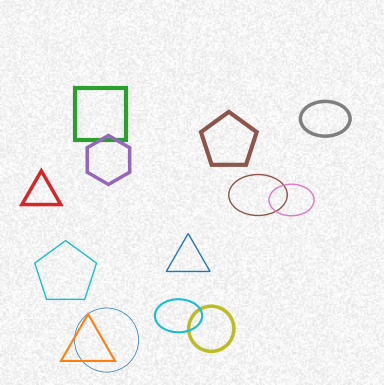[{"shape": "circle", "thickness": 0.5, "radius": 0.42, "center": [0.277, 0.117]}, {"shape": "triangle", "thickness": 1, "radius": 0.33, "center": [0.489, 0.328]}, {"shape": "triangle", "thickness": 1.5, "radius": 0.41, "center": [0.229, 0.103]}, {"shape": "square", "thickness": 3, "radius": 0.34, "center": [0.261, 0.703]}, {"shape": "triangle", "thickness": 2.5, "radius": 0.29, "center": [0.107, 0.498]}, {"shape": "hexagon", "thickness": 2.5, "radius": 0.32, "center": [0.282, 0.585]}, {"shape": "oval", "thickness": 1, "radius": 0.38, "center": [0.67, 0.493]}, {"shape": "pentagon", "thickness": 3, "radius": 0.38, "center": [0.594, 0.633]}, {"shape": "oval", "thickness": 1, "radius": 0.29, "center": [0.757, 0.481]}, {"shape": "oval", "thickness": 2.5, "radius": 0.32, "center": [0.845, 0.692]}, {"shape": "circle", "thickness": 2.5, "radius": 0.29, "center": [0.549, 0.146]}, {"shape": "pentagon", "thickness": 1, "radius": 0.42, "center": [0.17, 0.291]}, {"shape": "oval", "thickness": 1.5, "radius": 0.31, "center": [0.464, 0.18]}]